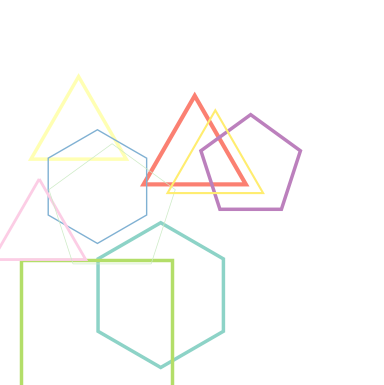[{"shape": "hexagon", "thickness": 2.5, "radius": 0.94, "center": [0.417, 0.234]}, {"shape": "triangle", "thickness": 2.5, "radius": 0.71, "center": [0.204, 0.658]}, {"shape": "triangle", "thickness": 3, "radius": 0.77, "center": [0.506, 0.598]}, {"shape": "hexagon", "thickness": 1, "radius": 0.74, "center": [0.253, 0.515]}, {"shape": "square", "thickness": 2.5, "radius": 0.98, "center": [0.25, 0.13]}, {"shape": "triangle", "thickness": 2, "radius": 0.7, "center": [0.102, 0.396]}, {"shape": "pentagon", "thickness": 2.5, "radius": 0.68, "center": [0.651, 0.566]}, {"shape": "pentagon", "thickness": 0.5, "radius": 0.86, "center": [0.291, 0.454]}, {"shape": "triangle", "thickness": 1.5, "radius": 0.72, "center": [0.559, 0.57]}]